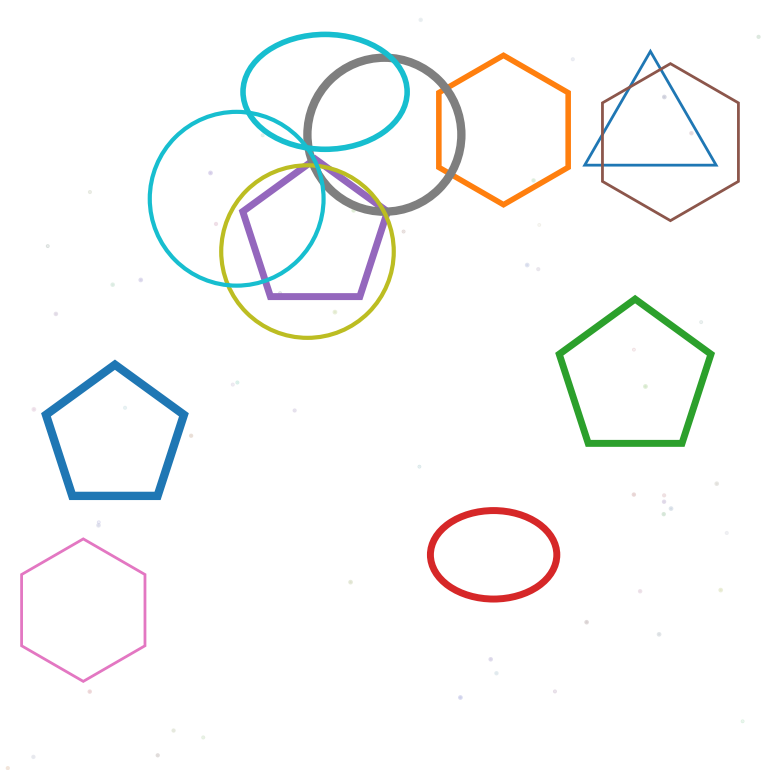[{"shape": "triangle", "thickness": 1, "radius": 0.49, "center": [0.845, 0.835]}, {"shape": "pentagon", "thickness": 3, "radius": 0.47, "center": [0.149, 0.432]}, {"shape": "hexagon", "thickness": 2, "radius": 0.48, "center": [0.654, 0.831]}, {"shape": "pentagon", "thickness": 2.5, "radius": 0.52, "center": [0.825, 0.508]}, {"shape": "oval", "thickness": 2.5, "radius": 0.41, "center": [0.641, 0.279]}, {"shape": "pentagon", "thickness": 2.5, "radius": 0.49, "center": [0.409, 0.695]}, {"shape": "hexagon", "thickness": 1, "radius": 0.51, "center": [0.871, 0.815]}, {"shape": "hexagon", "thickness": 1, "radius": 0.46, "center": [0.108, 0.208]}, {"shape": "circle", "thickness": 3, "radius": 0.5, "center": [0.499, 0.825]}, {"shape": "circle", "thickness": 1.5, "radius": 0.56, "center": [0.399, 0.673]}, {"shape": "oval", "thickness": 2, "radius": 0.53, "center": [0.422, 0.881]}, {"shape": "circle", "thickness": 1.5, "radius": 0.56, "center": [0.307, 0.742]}]